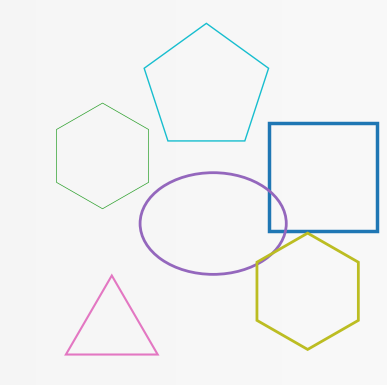[{"shape": "square", "thickness": 2.5, "radius": 0.7, "center": [0.833, 0.541]}, {"shape": "hexagon", "thickness": 0.5, "radius": 0.69, "center": [0.265, 0.595]}, {"shape": "oval", "thickness": 2, "radius": 0.94, "center": [0.55, 0.419]}, {"shape": "triangle", "thickness": 1.5, "radius": 0.68, "center": [0.289, 0.148]}, {"shape": "hexagon", "thickness": 2, "radius": 0.76, "center": [0.794, 0.243]}, {"shape": "pentagon", "thickness": 1, "radius": 0.84, "center": [0.533, 0.771]}]